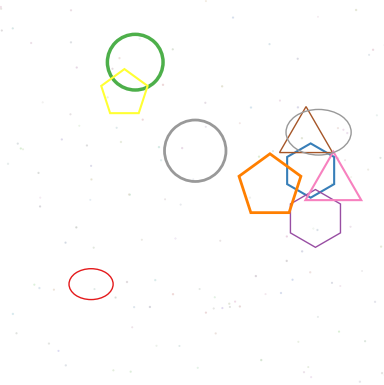[{"shape": "oval", "thickness": 1, "radius": 0.29, "center": [0.237, 0.262]}, {"shape": "hexagon", "thickness": 1.5, "radius": 0.35, "center": [0.807, 0.557]}, {"shape": "circle", "thickness": 2.5, "radius": 0.36, "center": [0.351, 0.839]}, {"shape": "hexagon", "thickness": 1, "radius": 0.38, "center": [0.819, 0.433]}, {"shape": "pentagon", "thickness": 2, "radius": 0.42, "center": [0.701, 0.516]}, {"shape": "pentagon", "thickness": 1.5, "radius": 0.32, "center": [0.323, 0.757]}, {"shape": "triangle", "thickness": 1, "radius": 0.4, "center": [0.795, 0.644]}, {"shape": "triangle", "thickness": 1.5, "radius": 0.42, "center": [0.866, 0.522]}, {"shape": "circle", "thickness": 2, "radius": 0.4, "center": [0.507, 0.608]}, {"shape": "oval", "thickness": 1, "radius": 0.42, "center": [0.828, 0.657]}]